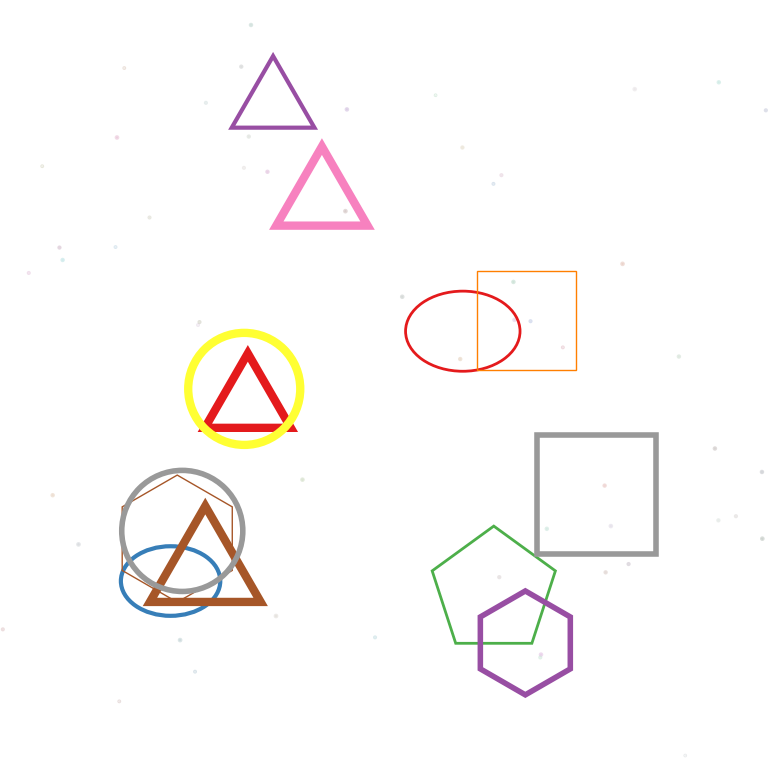[{"shape": "triangle", "thickness": 3, "radius": 0.32, "center": [0.322, 0.477]}, {"shape": "oval", "thickness": 1, "radius": 0.37, "center": [0.601, 0.57]}, {"shape": "oval", "thickness": 1.5, "radius": 0.32, "center": [0.222, 0.245]}, {"shape": "pentagon", "thickness": 1, "radius": 0.42, "center": [0.641, 0.233]}, {"shape": "triangle", "thickness": 1.5, "radius": 0.31, "center": [0.355, 0.865]}, {"shape": "hexagon", "thickness": 2, "radius": 0.34, "center": [0.682, 0.165]}, {"shape": "square", "thickness": 0.5, "radius": 0.32, "center": [0.683, 0.583]}, {"shape": "circle", "thickness": 3, "radius": 0.36, "center": [0.317, 0.495]}, {"shape": "triangle", "thickness": 3, "radius": 0.42, "center": [0.267, 0.26]}, {"shape": "hexagon", "thickness": 0.5, "radius": 0.41, "center": [0.23, 0.3]}, {"shape": "triangle", "thickness": 3, "radius": 0.34, "center": [0.418, 0.741]}, {"shape": "square", "thickness": 2, "radius": 0.39, "center": [0.774, 0.358]}, {"shape": "circle", "thickness": 2, "radius": 0.39, "center": [0.237, 0.31]}]